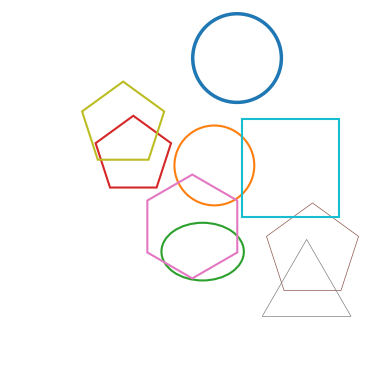[{"shape": "circle", "thickness": 2.5, "radius": 0.58, "center": [0.616, 0.849]}, {"shape": "circle", "thickness": 1.5, "radius": 0.52, "center": [0.557, 0.57]}, {"shape": "oval", "thickness": 1.5, "radius": 0.54, "center": [0.526, 0.346]}, {"shape": "pentagon", "thickness": 1.5, "radius": 0.52, "center": [0.346, 0.596]}, {"shape": "pentagon", "thickness": 0.5, "radius": 0.63, "center": [0.812, 0.347]}, {"shape": "hexagon", "thickness": 1.5, "radius": 0.67, "center": [0.499, 0.412]}, {"shape": "triangle", "thickness": 0.5, "radius": 0.67, "center": [0.796, 0.245]}, {"shape": "pentagon", "thickness": 1.5, "radius": 0.56, "center": [0.32, 0.676]}, {"shape": "square", "thickness": 1.5, "radius": 0.63, "center": [0.755, 0.564]}]